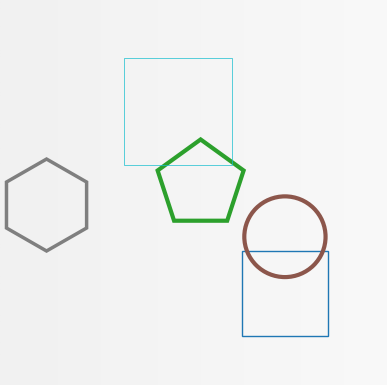[{"shape": "square", "thickness": 1, "radius": 0.55, "center": [0.735, 0.238]}, {"shape": "pentagon", "thickness": 3, "radius": 0.58, "center": [0.518, 0.521]}, {"shape": "circle", "thickness": 3, "radius": 0.52, "center": [0.735, 0.385]}, {"shape": "hexagon", "thickness": 2.5, "radius": 0.6, "center": [0.12, 0.467]}, {"shape": "square", "thickness": 0.5, "radius": 0.7, "center": [0.459, 0.71]}]